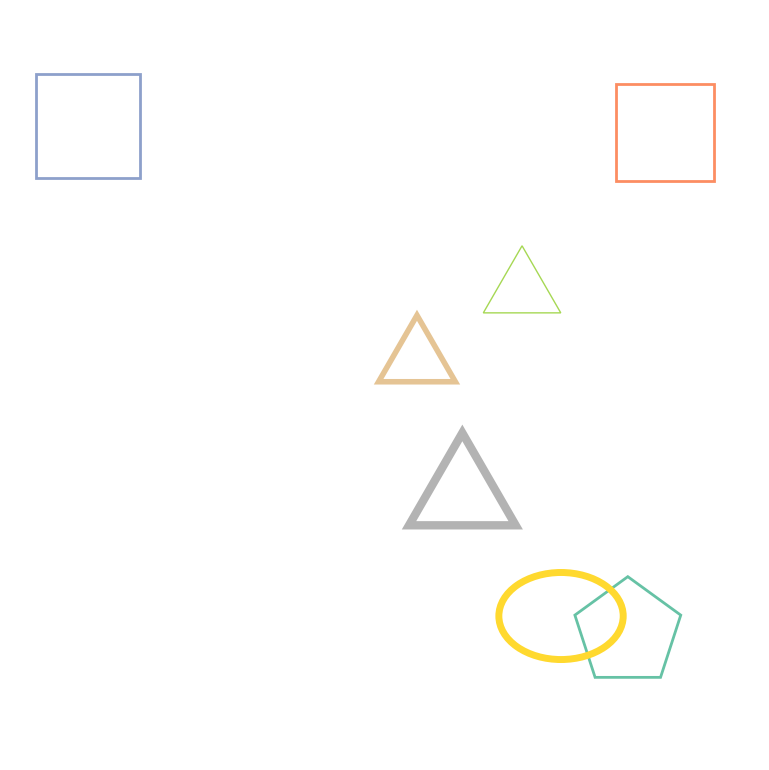[{"shape": "pentagon", "thickness": 1, "radius": 0.36, "center": [0.815, 0.179]}, {"shape": "square", "thickness": 1, "radius": 0.32, "center": [0.864, 0.828]}, {"shape": "square", "thickness": 1, "radius": 0.34, "center": [0.114, 0.836]}, {"shape": "triangle", "thickness": 0.5, "radius": 0.29, "center": [0.678, 0.623]}, {"shape": "oval", "thickness": 2.5, "radius": 0.4, "center": [0.729, 0.2]}, {"shape": "triangle", "thickness": 2, "radius": 0.29, "center": [0.542, 0.533]}, {"shape": "triangle", "thickness": 3, "radius": 0.4, "center": [0.6, 0.358]}]